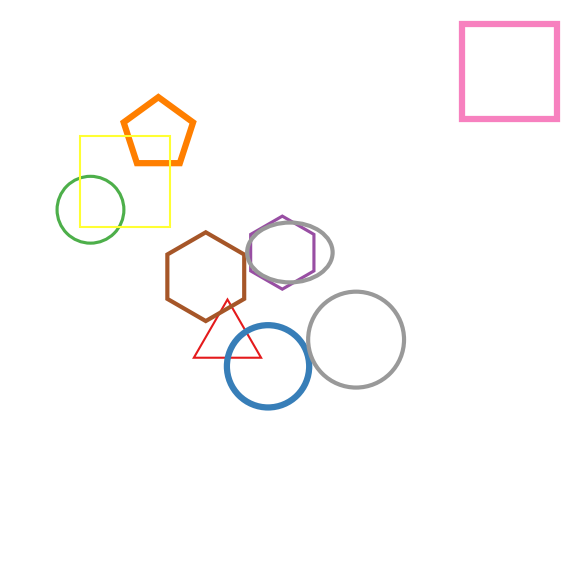[{"shape": "triangle", "thickness": 1, "radius": 0.34, "center": [0.394, 0.413]}, {"shape": "circle", "thickness": 3, "radius": 0.36, "center": [0.464, 0.365]}, {"shape": "circle", "thickness": 1.5, "radius": 0.29, "center": [0.157, 0.636]}, {"shape": "hexagon", "thickness": 1.5, "radius": 0.32, "center": [0.489, 0.562]}, {"shape": "pentagon", "thickness": 3, "radius": 0.32, "center": [0.274, 0.768]}, {"shape": "square", "thickness": 1, "radius": 0.39, "center": [0.216, 0.686]}, {"shape": "hexagon", "thickness": 2, "radius": 0.38, "center": [0.356, 0.52]}, {"shape": "square", "thickness": 3, "radius": 0.41, "center": [0.882, 0.875]}, {"shape": "oval", "thickness": 2, "radius": 0.37, "center": [0.502, 0.562]}, {"shape": "circle", "thickness": 2, "radius": 0.42, "center": [0.617, 0.411]}]